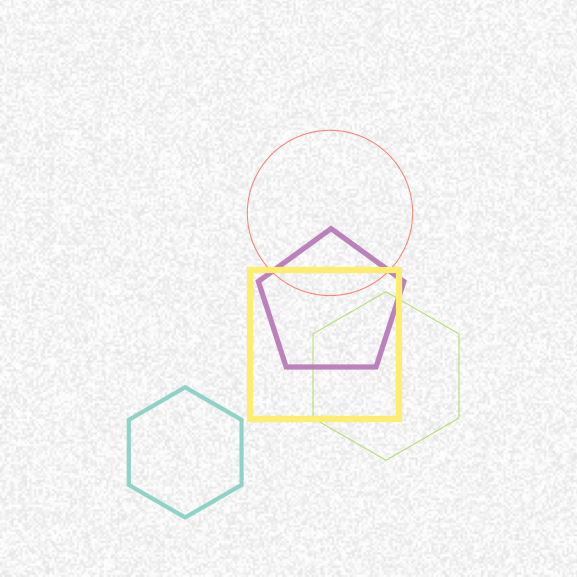[{"shape": "hexagon", "thickness": 2, "radius": 0.56, "center": [0.321, 0.216]}, {"shape": "circle", "thickness": 0.5, "radius": 0.72, "center": [0.571, 0.63]}, {"shape": "hexagon", "thickness": 0.5, "radius": 0.73, "center": [0.668, 0.348]}, {"shape": "pentagon", "thickness": 2.5, "radius": 0.66, "center": [0.573, 0.471]}, {"shape": "square", "thickness": 3, "radius": 0.65, "center": [0.562, 0.402]}]